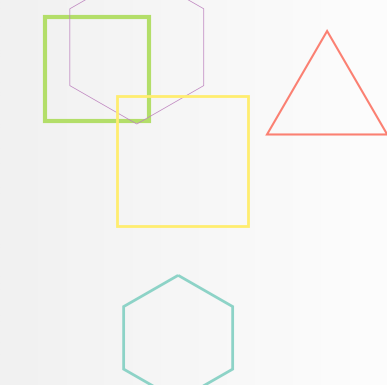[{"shape": "hexagon", "thickness": 2, "radius": 0.81, "center": [0.46, 0.122]}, {"shape": "triangle", "thickness": 1.5, "radius": 0.9, "center": [0.844, 0.74]}, {"shape": "square", "thickness": 3, "radius": 0.67, "center": [0.25, 0.82]}, {"shape": "hexagon", "thickness": 0.5, "radius": 1.0, "center": [0.353, 0.877]}, {"shape": "square", "thickness": 2, "radius": 0.84, "center": [0.47, 0.582]}]